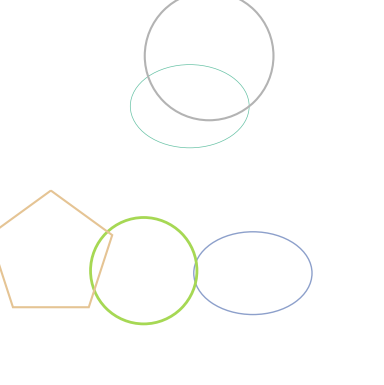[{"shape": "oval", "thickness": 0.5, "radius": 0.77, "center": [0.493, 0.724]}, {"shape": "oval", "thickness": 1, "radius": 0.77, "center": [0.657, 0.29]}, {"shape": "circle", "thickness": 2, "radius": 0.69, "center": [0.373, 0.297]}, {"shape": "pentagon", "thickness": 1.5, "radius": 0.84, "center": [0.132, 0.338]}, {"shape": "circle", "thickness": 1.5, "radius": 0.84, "center": [0.543, 0.855]}]